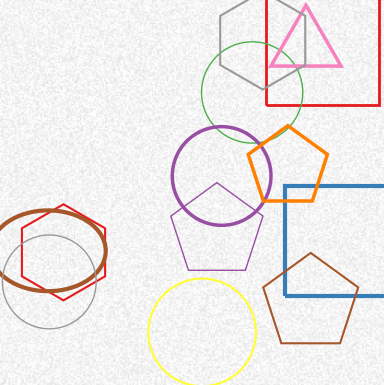[{"shape": "square", "thickness": 2, "radius": 0.74, "center": [0.838, 0.874]}, {"shape": "hexagon", "thickness": 1.5, "radius": 0.62, "center": [0.165, 0.345]}, {"shape": "square", "thickness": 3, "radius": 0.71, "center": [0.883, 0.374]}, {"shape": "circle", "thickness": 1, "radius": 0.66, "center": [0.655, 0.76]}, {"shape": "circle", "thickness": 2.5, "radius": 0.64, "center": [0.576, 0.543]}, {"shape": "pentagon", "thickness": 1, "radius": 0.63, "center": [0.563, 0.4]}, {"shape": "pentagon", "thickness": 2.5, "radius": 0.54, "center": [0.748, 0.565]}, {"shape": "circle", "thickness": 1.5, "radius": 0.7, "center": [0.525, 0.137]}, {"shape": "pentagon", "thickness": 1.5, "radius": 0.65, "center": [0.807, 0.213]}, {"shape": "oval", "thickness": 3, "radius": 0.75, "center": [0.125, 0.349]}, {"shape": "triangle", "thickness": 2.5, "radius": 0.53, "center": [0.795, 0.881]}, {"shape": "circle", "thickness": 1, "radius": 0.61, "center": [0.128, 0.268]}, {"shape": "hexagon", "thickness": 1.5, "radius": 0.64, "center": [0.682, 0.895]}]